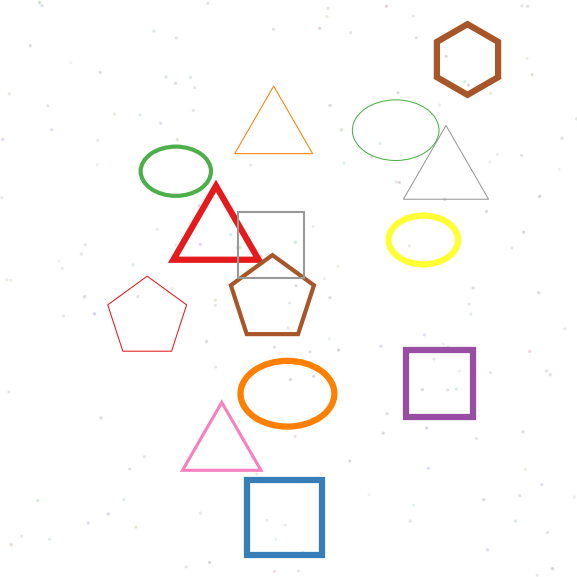[{"shape": "pentagon", "thickness": 0.5, "radius": 0.36, "center": [0.255, 0.449]}, {"shape": "triangle", "thickness": 3, "radius": 0.43, "center": [0.374, 0.592]}, {"shape": "square", "thickness": 3, "radius": 0.32, "center": [0.492, 0.103]}, {"shape": "oval", "thickness": 0.5, "radius": 0.37, "center": [0.685, 0.774]}, {"shape": "oval", "thickness": 2, "radius": 0.3, "center": [0.304, 0.703]}, {"shape": "square", "thickness": 3, "radius": 0.29, "center": [0.761, 0.335]}, {"shape": "oval", "thickness": 3, "radius": 0.41, "center": [0.498, 0.317]}, {"shape": "triangle", "thickness": 0.5, "radius": 0.39, "center": [0.474, 0.772]}, {"shape": "oval", "thickness": 3, "radius": 0.3, "center": [0.733, 0.584]}, {"shape": "hexagon", "thickness": 3, "radius": 0.31, "center": [0.81, 0.896]}, {"shape": "pentagon", "thickness": 2, "radius": 0.38, "center": [0.472, 0.482]}, {"shape": "triangle", "thickness": 1.5, "radius": 0.39, "center": [0.384, 0.224]}, {"shape": "triangle", "thickness": 0.5, "radius": 0.43, "center": [0.772, 0.697]}, {"shape": "square", "thickness": 1, "radius": 0.29, "center": [0.469, 0.575]}]